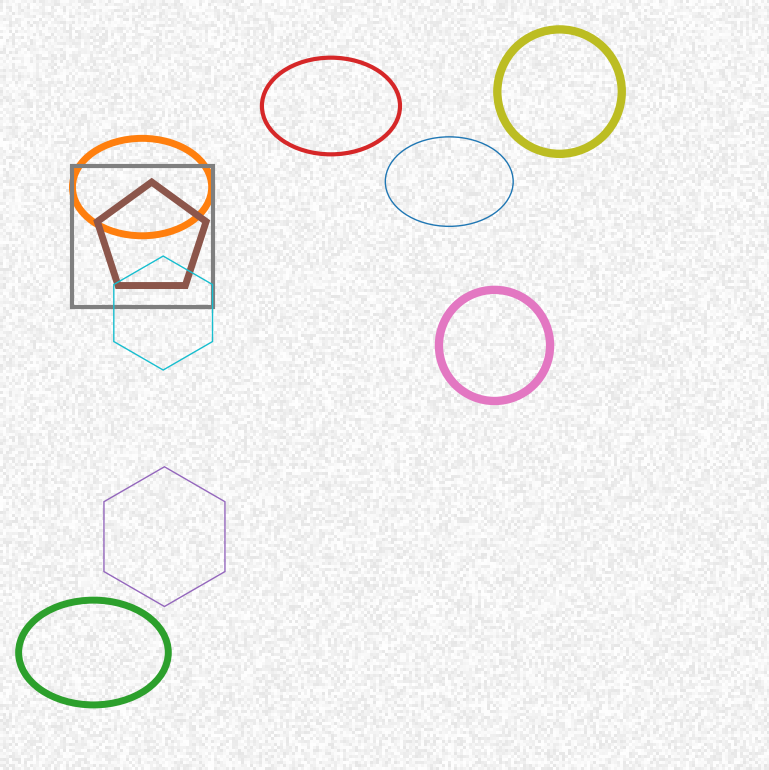[{"shape": "oval", "thickness": 0.5, "radius": 0.42, "center": [0.583, 0.764]}, {"shape": "oval", "thickness": 2.5, "radius": 0.45, "center": [0.185, 0.757]}, {"shape": "oval", "thickness": 2.5, "radius": 0.49, "center": [0.121, 0.153]}, {"shape": "oval", "thickness": 1.5, "radius": 0.45, "center": [0.43, 0.862]}, {"shape": "hexagon", "thickness": 0.5, "radius": 0.45, "center": [0.214, 0.303]}, {"shape": "pentagon", "thickness": 2.5, "radius": 0.37, "center": [0.197, 0.689]}, {"shape": "circle", "thickness": 3, "radius": 0.36, "center": [0.642, 0.551]}, {"shape": "square", "thickness": 1.5, "radius": 0.46, "center": [0.185, 0.693]}, {"shape": "circle", "thickness": 3, "radius": 0.4, "center": [0.727, 0.881]}, {"shape": "hexagon", "thickness": 0.5, "radius": 0.37, "center": [0.212, 0.593]}]